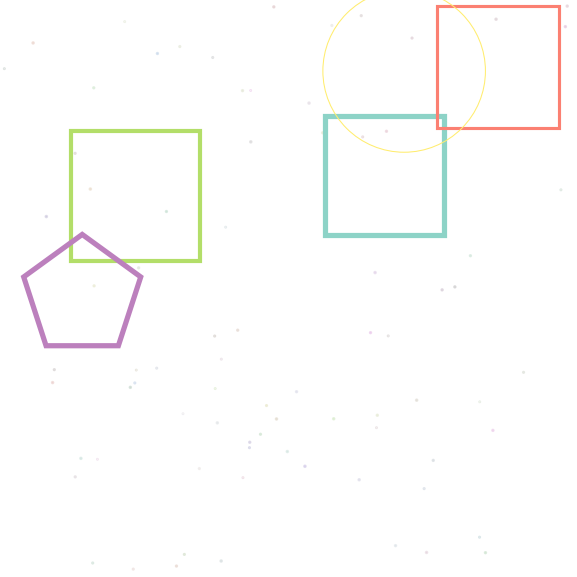[{"shape": "square", "thickness": 2.5, "radius": 0.52, "center": [0.667, 0.694]}, {"shape": "square", "thickness": 1.5, "radius": 0.53, "center": [0.862, 0.884]}, {"shape": "square", "thickness": 2, "radius": 0.56, "center": [0.235, 0.66]}, {"shape": "pentagon", "thickness": 2.5, "radius": 0.53, "center": [0.142, 0.487]}, {"shape": "circle", "thickness": 0.5, "radius": 0.7, "center": [0.7, 0.876]}]